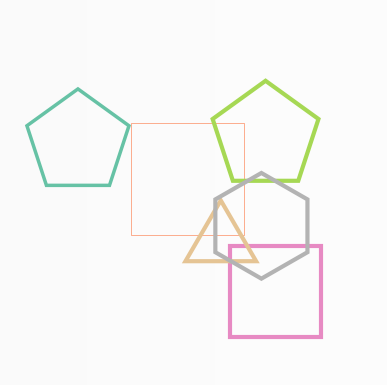[{"shape": "pentagon", "thickness": 2.5, "radius": 0.69, "center": [0.201, 0.631]}, {"shape": "square", "thickness": 0.5, "radius": 0.73, "center": [0.484, 0.534]}, {"shape": "square", "thickness": 3, "radius": 0.59, "center": [0.712, 0.242]}, {"shape": "pentagon", "thickness": 3, "radius": 0.72, "center": [0.685, 0.647]}, {"shape": "triangle", "thickness": 3, "radius": 0.53, "center": [0.57, 0.374]}, {"shape": "hexagon", "thickness": 3, "radius": 0.69, "center": [0.675, 0.413]}]